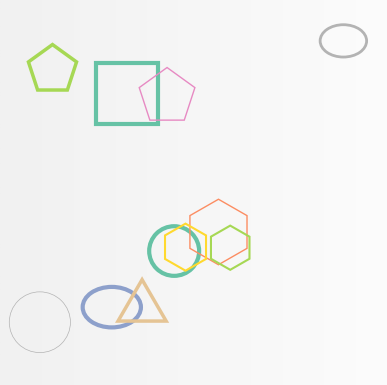[{"shape": "square", "thickness": 3, "radius": 0.4, "center": [0.328, 0.758]}, {"shape": "circle", "thickness": 3, "radius": 0.32, "center": [0.449, 0.348]}, {"shape": "hexagon", "thickness": 1, "radius": 0.43, "center": [0.564, 0.397]}, {"shape": "oval", "thickness": 3, "radius": 0.38, "center": [0.289, 0.202]}, {"shape": "pentagon", "thickness": 1, "radius": 0.38, "center": [0.431, 0.749]}, {"shape": "hexagon", "thickness": 1.5, "radius": 0.29, "center": [0.594, 0.357]}, {"shape": "pentagon", "thickness": 2.5, "radius": 0.33, "center": [0.135, 0.819]}, {"shape": "hexagon", "thickness": 1.5, "radius": 0.31, "center": [0.479, 0.358]}, {"shape": "triangle", "thickness": 2.5, "radius": 0.36, "center": [0.367, 0.202]}, {"shape": "circle", "thickness": 0.5, "radius": 0.39, "center": [0.103, 0.163]}, {"shape": "oval", "thickness": 2, "radius": 0.3, "center": [0.886, 0.894]}]